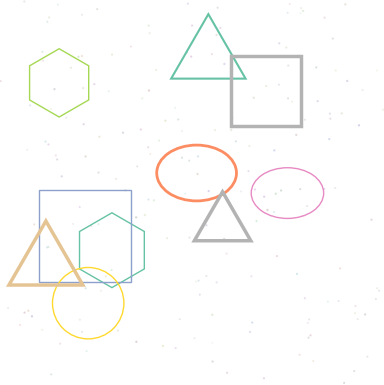[{"shape": "hexagon", "thickness": 1, "radius": 0.49, "center": [0.291, 0.35]}, {"shape": "triangle", "thickness": 1.5, "radius": 0.56, "center": [0.541, 0.852]}, {"shape": "oval", "thickness": 2, "radius": 0.52, "center": [0.511, 0.551]}, {"shape": "square", "thickness": 1, "radius": 0.6, "center": [0.22, 0.387]}, {"shape": "oval", "thickness": 1, "radius": 0.47, "center": [0.747, 0.498]}, {"shape": "hexagon", "thickness": 1, "radius": 0.44, "center": [0.154, 0.785]}, {"shape": "circle", "thickness": 1, "radius": 0.46, "center": [0.229, 0.212]}, {"shape": "triangle", "thickness": 2.5, "radius": 0.55, "center": [0.119, 0.315]}, {"shape": "square", "thickness": 2.5, "radius": 0.45, "center": [0.69, 0.763]}, {"shape": "triangle", "thickness": 2.5, "radius": 0.42, "center": [0.578, 0.417]}]